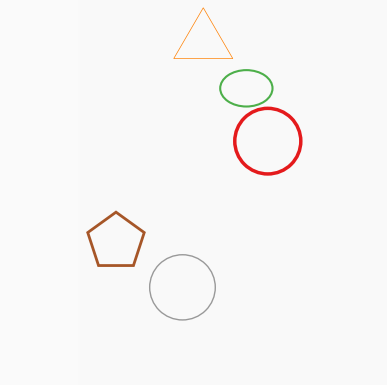[{"shape": "circle", "thickness": 2.5, "radius": 0.43, "center": [0.691, 0.633]}, {"shape": "oval", "thickness": 1.5, "radius": 0.34, "center": [0.636, 0.771]}, {"shape": "triangle", "thickness": 0.5, "radius": 0.44, "center": [0.525, 0.892]}, {"shape": "pentagon", "thickness": 2, "radius": 0.38, "center": [0.299, 0.372]}, {"shape": "circle", "thickness": 1, "radius": 0.42, "center": [0.471, 0.254]}]